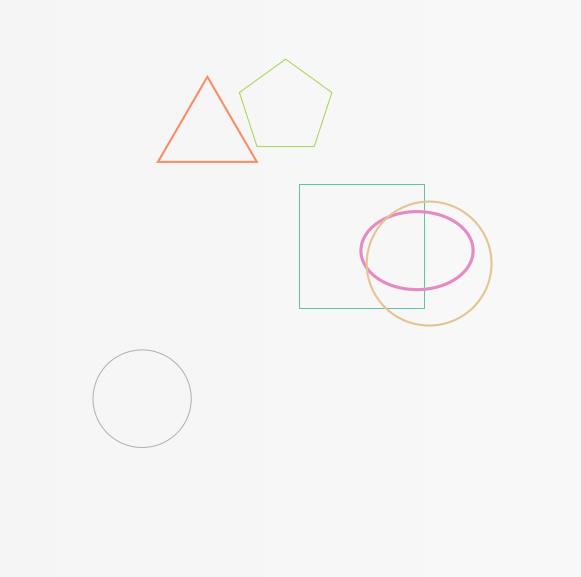[{"shape": "square", "thickness": 0.5, "radius": 0.54, "center": [0.623, 0.573]}, {"shape": "triangle", "thickness": 1, "radius": 0.49, "center": [0.357, 0.768]}, {"shape": "oval", "thickness": 1.5, "radius": 0.48, "center": [0.717, 0.565]}, {"shape": "pentagon", "thickness": 0.5, "radius": 0.42, "center": [0.491, 0.813]}, {"shape": "circle", "thickness": 1, "radius": 0.54, "center": [0.738, 0.543]}, {"shape": "circle", "thickness": 0.5, "radius": 0.42, "center": [0.245, 0.309]}]